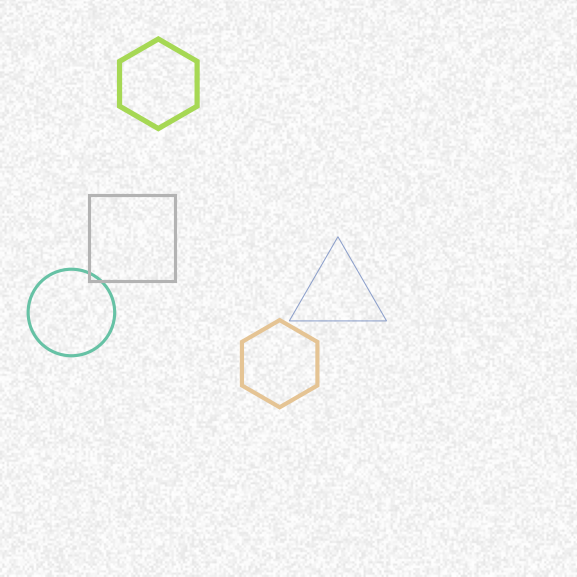[{"shape": "circle", "thickness": 1.5, "radius": 0.37, "center": [0.124, 0.458]}, {"shape": "triangle", "thickness": 0.5, "radius": 0.49, "center": [0.585, 0.492]}, {"shape": "hexagon", "thickness": 2.5, "radius": 0.39, "center": [0.274, 0.854]}, {"shape": "hexagon", "thickness": 2, "radius": 0.38, "center": [0.484, 0.369]}, {"shape": "square", "thickness": 1.5, "radius": 0.37, "center": [0.229, 0.587]}]